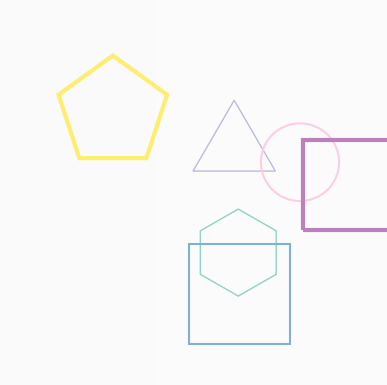[{"shape": "hexagon", "thickness": 1, "radius": 0.56, "center": [0.615, 0.344]}, {"shape": "triangle", "thickness": 1, "radius": 0.61, "center": [0.604, 0.617]}, {"shape": "square", "thickness": 1.5, "radius": 0.65, "center": [0.618, 0.236]}, {"shape": "circle", "thickness": 1.5, "radius": 0.5, "center": [0.774, 0.579]}, {"shape": "square", "thickness": 3, "radius": 0.58, "center": [0.898, 0.519]}, {"shape": "pentagon", "thickness": 3, "radius": 0.74, "center": [0.291, 0.708]}]